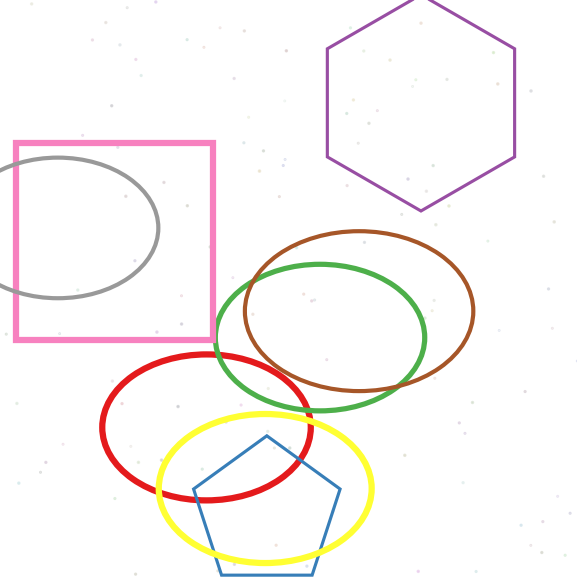[{"shape": "oval", "thickness": 3, "radius": 0.9, "center": [0.358, 0.259]}, {"shape": "pentagon", "thickness": 1.5, "radius": 0.67, "center": [0.462, 0.111]}, {"shape": "oval", "thickness": 2.5, "radius": 0.91, "center": [0.554, 0.415]}, {"shape": "hexagon", "thickness": 1.5, "radius": 0.94, "center": [0.729, 0.821]}, {"shape": "oval", "thickness": 3, "radius": 0.92, "center": [0.459, 0.153]}, {"shape": "oval", "thickness": 2, "radius": 0.99, "center": [0.622, 0.46]}, {"shape": "square", "thickness": 3, "radius": 0.85, "center": [0.197, 0.581]}, {"shape": "oval", "thickness": 2, "radius": 0.87, "center": [0.1, 0.604]}]